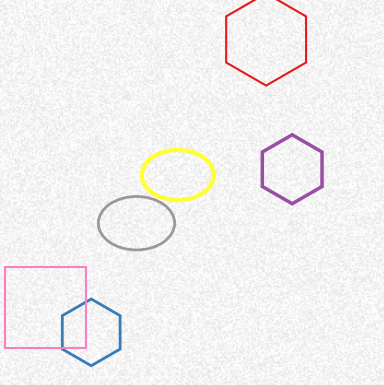[{"shape": "hexagon", "thickness": 1.5, "radius": 0.6, "center": [0.691, 0.898]}, {"shape": "hexagon", "thickness": 2, "radius": 0.43, "center": [0.237, 0.137]}, {"shape": "hexagon", "thickness": 2.5, "radius": 0.45, "center": [0.759, 0.56]}, {"shape": "oval", "thickness": 3, "radius": 0.47, "center": [0.462, 0.545]}, {"shape": "square", "thickness": 1.5, "radius": 0.53, "center": [0.118, 0.201]}, {"shape": "oval", "thickness": 2, "radius": 0.5, "center": [0.354, 0.42]}]